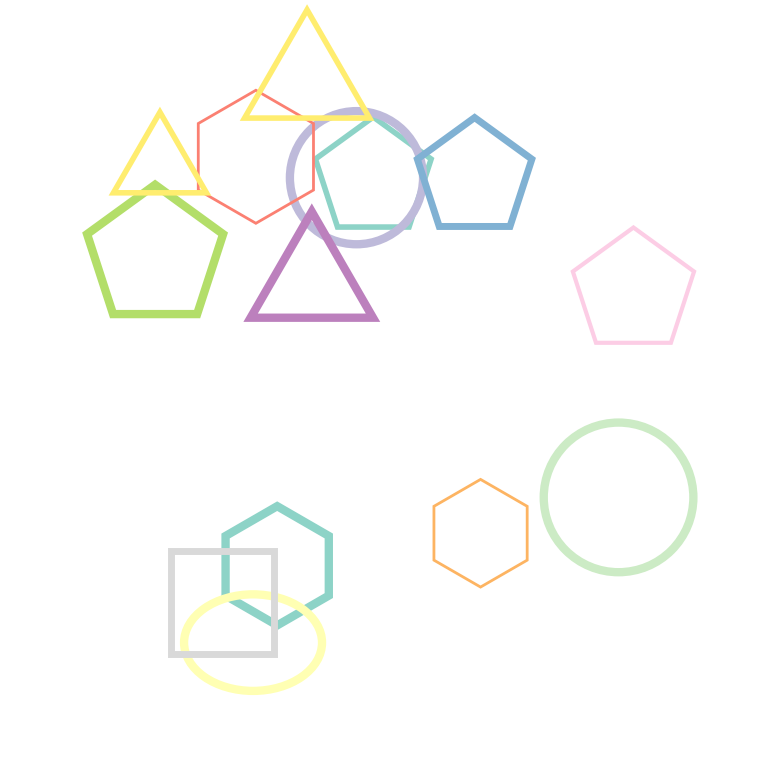[{"shape": "hexagon", "thickness": 3, "radius": 0.39, "center": [0.36, 0.265]}, {"shape": "pentagon", "thickness": 2, "radius": 0.4, "center": [0.485, 0.769]}, {"shape": "oval", "thickness": 3, "radius": 0.45, "center": [0.329, 0.165]}, {"shape": "circle", "thickness": 3, "radius": 0.43, "center": [0.463, 0.769]}, {"shape": "hexagon", "thickness": 1, "radius": 0.43, "center": [0.332, 0.796]}, {"shape": "pentagon", "thickness": 2.5, "radius": 0.39, "center": [0.616, 0.769]}, {"shape": "hexagon", "thickness": 1, "radius": 0.35, "center": [0.624, 0.307]}, {"shape": "pentagon", "thickness": 3, "radius": 0.46, "center": [0.201, 0.667]}, {"shape": "pentagon", "thickness": 1.5, "radius": 0.41, "center": [0.823, 0.622]}, {"shape": "square", "thickness": 2.5, "radius": 0.33, "center": [0.289, 0.217]}, {"shape": "triangle", "thickness": 3, "radius": 0.46, "center": [0.405, 0.633]}, {"shape": "circle", "thickness": 3, "radius": 0.49, "center": [0.803, 0.354]}, {"shape": "triangle", "thickness": 2, "radius": 0.47, "center": [0.399, 0.894]}, {"shape": "triangle", "thickness": 2, "radius": 0.35, "center": [0.208, 0.784]}]